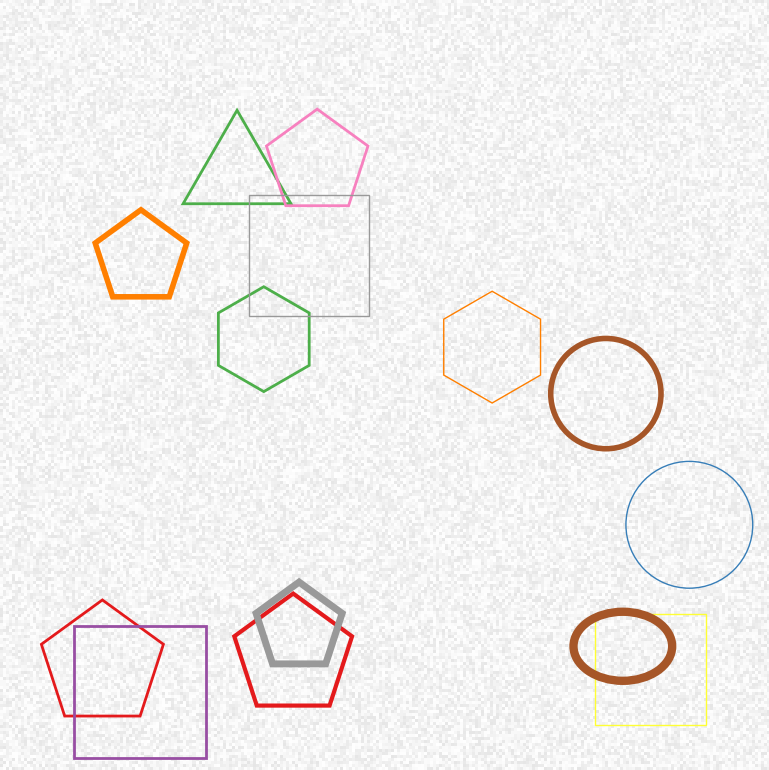[{"shape": "pentagon", "thickness": 1, "radius": 0.42, "center": [0.133, 0.137]}, {"shape": "pentagon", "thickness": 1.5, "radius": 0.4, "center": [0.381, 0.149]}, {"shape": "circle", "thickness": 0.5, "radius": 0.41, "center": [0.895, 0.318]}, {"shape": "hexagon", "thickness": 1, "radius": 0.34, "center": [0.343, 0.56]}, {"shape": "triangle", "thickness": 1, "radius": 0.4, "center": [0.308, 0.776]}, {"shape": "square", "thickness": 1, "radius": 0.43, "center": [0.181, 0.102]}, {"shape": "pentagon", "thickness": 2, "radius": 0.31, "center": [0.183, 0.665]}, {"shape": "hexagon", "thickness": 0.5, "radius": 0.36, "center": [0.639, 0.549]}, {"shape": "square", "thickness": 0.5, "radius": 0.36, "center": [0.845, 0.131]}, {"shape": "circle", "thickness": 2, "radius": 0.36, "center": [0.787, 0.489]}, {"shape": "oval", "thickness": 3, "radius": 0.32, "center": [0.809, 0.161]}, {"shape": "pentagon", "thickness": 1, "radius": 0.35, "center": [0.412, 0.789]}, {"shape": "pentagon", "thickness": 2.5, "radius": 0.29, "center": [0.388, 0.185]}, {"shape": "square", "thickness": 0.5, "radius": 0.39, "center": [0.401, 0.668]}]